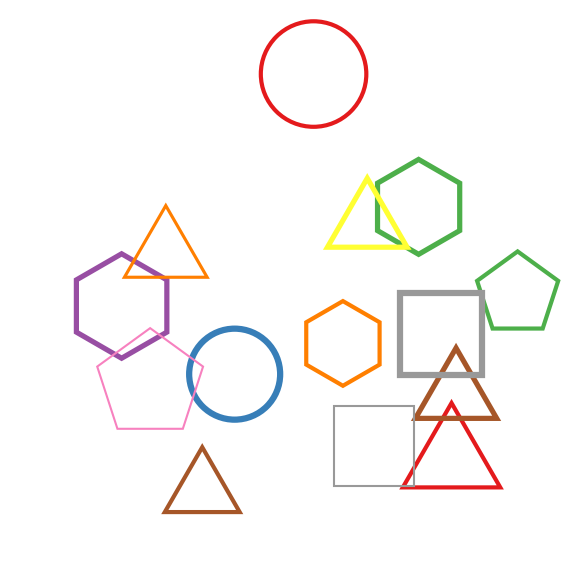[{"shape": "triangle", "thickness": 2, "radius": 0.49, "center": [0.782, 0.204]}, {"shape": "circle", "thickness": 2, "radius": 0.46, "center": [0.543, 0.871]}, {"shape": "circle", "thickness": 3, "radius": 0.39, "center": [0.406, 0.351]}, {"shape": "pentagon", "thickness": 2, "radius": 0.37, "center": [0.896, 0.49]}, {"shape": "hexagon", "thickness": 2.5, "radius": 0.41, "center": [0.725, 0.641]}, {"shape": "hexagon", "thickness": 2.5, "radius": 0.45, "center": [0.211, 0.469]}, {"shape": "triangle", "thickness": 1.5, "radius": 0.41, "center": [0.287, 0.56]}, {"shape": "hexagon", "thickness": 2, "radius": 0.37, "center": [0.594, 0.404]}, {"shape": "triangle", "thickness": 2.5, "radius": 0.4, "center": [0.636, 0.611]}, {"shape": "triangle", "thickness": 2.5, "radius": 0.41, "center": [0.79, 0.315]}, {"shape": "triangle", "thickness": 2, "radius": 0.37, "center": [0.35, 0.15]}, {"shape": "pentagon", "thickness": 1, "radius": 0.48, "center": [0.26, 0.335]}, {"shape": "square", "thickness": 3, "radius": 0.36, "center": [0.764, 0.42]}, {"shape": "square", "thickness": 1, "radius": 0.35, "center": [0.648, 0.227]}]